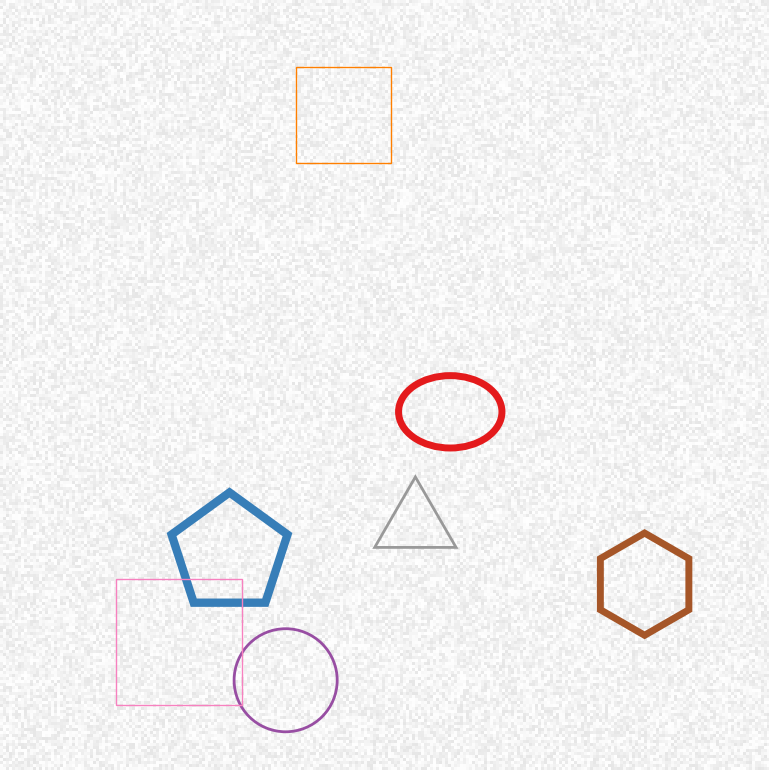[{"shape": "oval", "thickness": 2.5, "radius": 0.34, "center": [0.585, 0.465]}, {"shape": "pentagon", "thickness": 3, "radius": 0.4, "center": [0.298, 0.281]}, {"shape": "circle", "thickness": 1, "radius": 0.33, "center": [0.371, 0.117]}, {"shape": "square", "thickness": 0.5, "radius": 0.31, "center": [0.446, 0.85]}, {"shape": "hexagon", "thickness": 2.5, "radius": 0.33, "center": [0.837, 0.241]}, {"shape": "square", "thickness": 0.5, "radius": 0.41, "center": [0.232, 0.166]}, {"shape": "triangle", "thickness": 1, "radius": 0.31, "center": [0.539, 0.32]}]